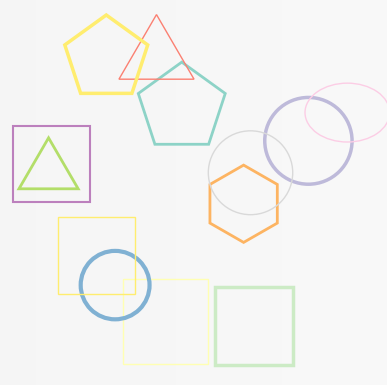[{"shape": "pentagon", "thickness": 2, "radius": 0.59, "center": [0.469, 0.721]}, {"shape": "square", "thickness": 1, "radius": 0.55, "center": [0.428, 0.166]}, {"shape": "circle", "thickness": 2.5, "radius": 0.56, "center": [0.796, 0.634]}, {"shape": "triangle", "thickness": 1, "radius": 0.56, "center": [0.404, 0.85]}, {"shape": "circle", "thickness": 3, "radius": 0.44, "center": [0.297, 0.259]}, {"shape": "hexagon", "thickness": 2, "radius": 0.5, "center": [0.629, 0.471]}, {"shape": "triangle", "thickness": 2, "radius": 0.44, "center": [0.125, 0.554]}, {"shape": "oval", "thickness": 1, "radius": 0.55, "center": [0.896, 0.708]}, {"shape": "circle", "thickness": 1, "radius": 0.54, "center": [0.646, 0.551]}, {"shape": "square", "thickness": 1.5, "radius": 0.5, "center": [0.133, 0.574]}, {"shape": "square", "thickness": 2.5, "radius": 0.51, "center": [0.655, 0.153]}, {"shape": "square", "thickness": 1, "radius": 0.5, "center": [0.249, 0.336]}, {"shape": "pentagon", "thickness": 2.5, "radius": 0.56, "center": [0.274, 0.849]}]